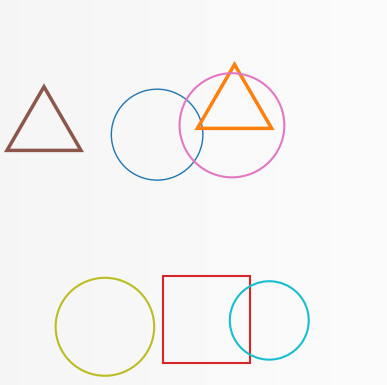[{"shape": "circle", "thickness": 1, "radius": 0.59, "center": [0.405, 0.65]}, {"shape": "triangle", "thickness": 2.5, "radius": 0.55, "center": [0.605, 0.722]}, {"shape": "square", "thickness": 1.5, "radius": 0.56, "center": [0.532, 0.17]}, {"shape": "triangle", "thickness": 2.5, "radius": 0.55, "center": [0.113, 0.664]}, {"shape": "circle", "thickness": 1.5, "radius": 0.68, "center": [0.599, 0.675]}, {"shape": "circle", "thickness": 1.5, "radius": 0.64, "center": [0.271, 0.151]}, {"shape": "circle", "thickness": 1.5, "radius": 0.51, "center": [0.695, 0.168]}]